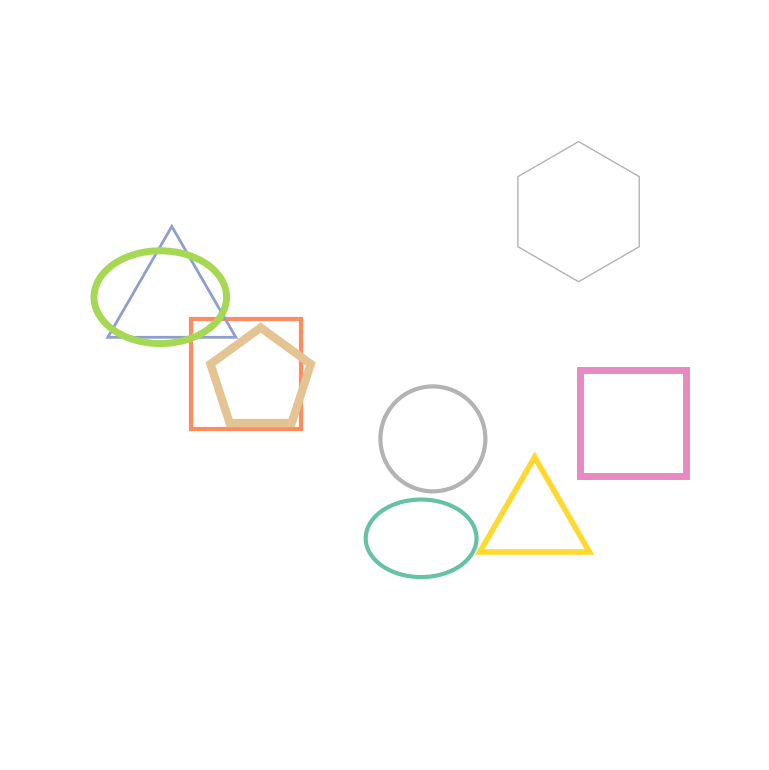[{"shape": "oval", "thickness": 1.5, "radius": 0.36, "center": [0.547, 0.301]}, {"shape": "square", "thickness": 1.5, "radius": 0.36, "center": [0.32, 0.514]}, {"shape": "triangle", "thickness": 1, "radius": 0.48, "center": [0.223, 0.61]}, {"shape": "square", "thickness": 2.5, "radius": 0.34, "center": [0.822, 0.451]}, {"shape": "oval", "thickness": 2.5, "radius": 0.43, "center": [0.208, 0.614]}, {"shape": "triangle", "thickness": 2, "radius": 0.41, "center": [0.694, 0.324]}, {"shape": "pentagon", "thickness": 3, "radius": 0.34, "center": [0.338, 0.506]}, {"shape": "circle", "thickness": 1.5, "radius": 0.34, "center": [0.562, 0.43]}, {"shape": "hexagon", "thickness": 0.5, "radius": 0.45, "center": [0.751, 0.725]}]